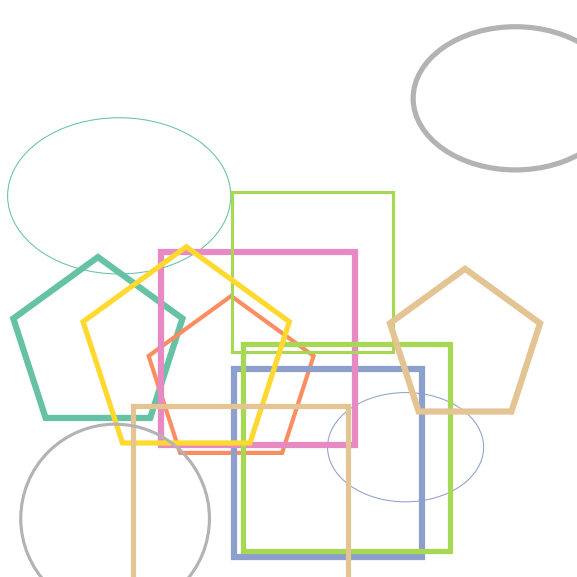[{"shape": "pentagon", "thickness": 3, "radius": 0.77, "center": [0.17, 0.4]}, {"shape": "oval", "thickness": 0.5, "radius": 0.97, "center": [0.206, 0.66]}, {"shape": "pentagon", "thickness": 2, "radius": 0.75, "center": [0.4, 0.336]}, {"shape": "square", "thickness": 3, "radius": 0.81, "center": [0.568, 0.197]}, {"shape": "oval", "thickness": 0.5, "radius": 0.68, "center": [0.702, 0.225]}, {"shape": "square", "thickness": 3, "radius": 0.84, "center": [0.446, 0.396]}, {"shape": "square", "thickness": 1.5, "radius": 0.7, "center": [0.541, 0.528]}, {"shape": "square", "thickness": 2.5, "radius": 0.9, "center": [0.599, 0.224]}, {"shape": "pentagon", "thickness": 2.5, "radius": 0.94, "center": [0.322, 0.384]}, {"shape": "square", "thickness": 2.5, "radius": 0.93, "center": [0.417, 0.11]}, {"shape": "pentagon", "thickness": 3, "radius": 0.68, "center": [0.805, 0.397]}, {"shape": "circle", "thickness": 1.5, "radius": 0.82, "center": [0.199, 0.101]}, {"shape": "oval", "thickness": 2.5, "radius": 0.89, "center": [0.893, 0.829]}]